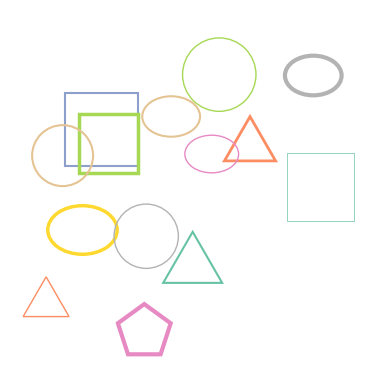[{"shape": "triangle", "thickness": 1.5, "radius": 0.44, "center": [0.5, 0.309]}, {"shape": "square", "thickness": 0.5, "radius": 0.44, "center": [0.833, 0.514]}, {"shape": "triangle", "thickness": 1, "radius": 0.34, "center": [0.12, 0.212]}, {"shape": "triangle", "thickness": 2, "radius": 0.38, "center": [0.649, 0.62]}, {"shape": "square", "thickness": 1.5, "radius": 0.47, "center": [0.263, 0.665]}, {"shape": "pentagon", "thickness": 3, "radius": 0.36, "center": [0.375, 0.138]}, {"shape": "oval", "thickness": 1, "radius": 0.35, "center": [0.55, 0.6]}, {"shape": "circle", "thickness": 1, "radius": 0.48, "center": [0.57, 0.806]}, {"shape": "square", "thickness": 2.5, "radius": 0.38, "center": [0.282, 0.628]}, {"shape": "oval", "thickness": 2.5, "radius": 0.45, "center": [0.214, 0.403]}, {"shape": "oval", "thickness": 1.5, "radius": 0.38, "center": [0.445, 0.697]}, {"shape": "circle", "thickness": 1.5, "radius": 0.4, "center": [0.163, 0.596]}, {"shape": "oval", "thickness": 3, "radius": 0.37, "center": [0.814, 0.804]}, {"shape": "circle", "thickness": 1, "radius": 0.42, "center": [0.38, 0.386]}]